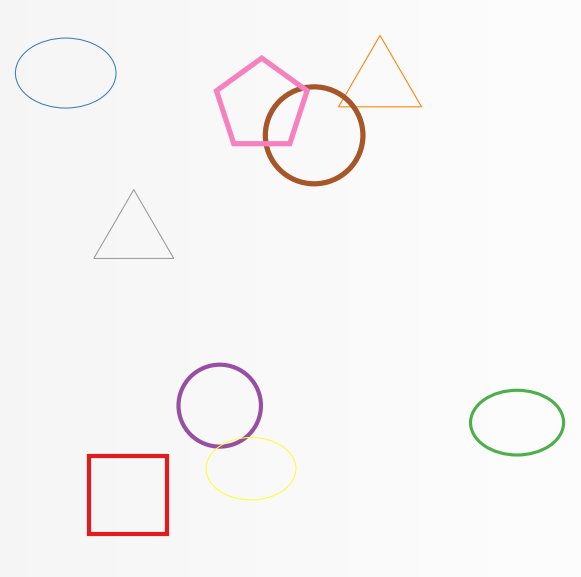[{"shape": "square", "thickness": 2, "radius": 0.33, "center": [0.22, 0.142]}, {"shape": "oval", "thickness": 0.5, "radius": 0.43, "center": [0.113, 0.873]}, {"shape": "oval", "thickness": 1.5, "radius": 0.4, "center": [0.89, 0.267]}, {"shape": "circle", "thickness": 2, "radius": 0.35, "center": [0.378, 0.297]}, {"shape": "triangle", "thickness": 0.5, "radius": 0.41, "center": [0.654, 0.855]}, {"shape": "oval", "thickness": 0.5, "radius": 0.39, "center": [0.432, 0.188]}, {"shape": "circle", "thickness": 2.5, "radius": 0.42, "center": [0.54, 0.765]}, {"shape": "pentagon", "thickness": 2.5, "radius": 0.41, "center": [0.45, 0.817]}, {"shape": "triangle", "thickness": 0.5, "radius": 0.4, "center": [0.23, 0.591]}]